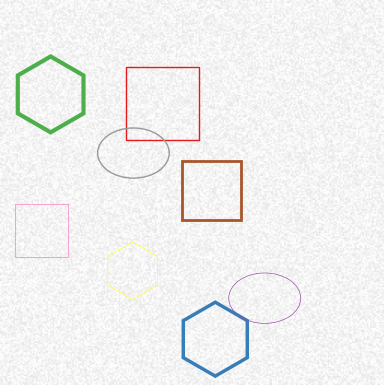[{"shape": "square", "thickness": 1, "radius": 0.47, "center": [0.422, 0.731]}, {"shape": "hexagon", "thickness": 2.5, "radius": 0.48, "center": [0.559, 0.119]}, {"shape": "hexagon", "thickness": 3, "radius": 0.49, "center": [0.132, 0.755]}, {"shape": "oval", "thickness": 0.5, "radius": 0.47, "center": [0.688, 0.226]}, {"shape": "hexagon", "thickness": 0.5, "radius": 0.37, "center": [0.344, 0.297]}, {"shape": "square", "thickness": 2, "radius": 0.38, "center": [0.549, 0.505]}, {"shape": "square", "thickness": 0.5, "radius": 0.34, "center": [0.107, 0.4]}, {"shape": "oval", "thickness": 1, "radius": 0.47, "center": [0.347, 0.602]}]